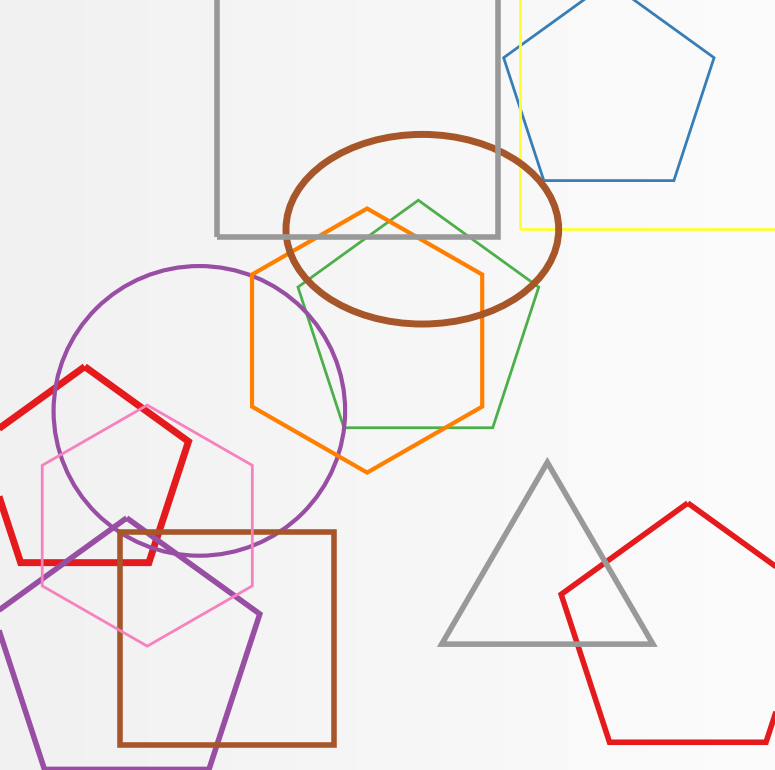[{"shape": "pentagon", "thickness": 2.5, "radius": 0.7, "center": [0.109, 0.383]}, {"shape": "pentagon", "thickness": 2, "radius": 0.86, "center": [0.887, 0.175]}, {"shape": "pentagon", "thickness": 1, "radius": 0.71, "center": [0.786, 0.881]}, {"shape": "pentagon", "thickness": 1, "radius": 0.82, "center": [0.54, 0.577]}, {"shape": "circle", "thickness": 1.5, "radius": 0.94, "center": [0.257, 0.466]}, {"shape": "pentagon", "thickness": 2, "radius": 0.9, "center": [0.164, 0.147]}, {"shape": "hexagon", "thickness": 1.5, "radius": 0.86, "center": [0.474, 0.558]}, {"shape": "square", "thickness": 1, "radius": 0.92, "center": [0.855, 0.887]}, {"shape": "oval", "thickness": 2.5, "radius": 0.88, "center": [0.545, 0.702]}, {"shape": "square", "thickness": 2, "radius": 0.69, "center": [0.293, 0.171]}, {"shape": "hexagon", "thickness": 1, "radius": 0.78, "center": [0.19, 0.317]}, {"shape": "triangle", "thickness": 2, "radius": 0.79, "center": [0.706, 0.242]}, {"shape": "square", "thickness": 2, "radius": 0.91, "center": [0.461, 0.873]}]